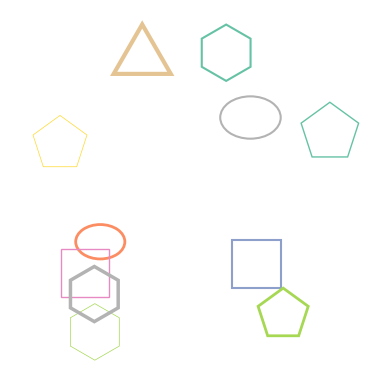[{"shape": "pentagon", "thickness": 1, "radius": 0.39, "center": [0.857, 0.656]}, {"shape": "hexagon", "thickness": 1.5, "radius": 0.37, "center": [0.587, 0.863]}, {"shape": "oval", "thickness": 2, "radius": 0.32, "center": [0.26, 0.372]}, {"shape": "square", "thickness": 1.5, "radius": 0.32, "center": [0.667, 0.314]}, {"shape": "square", "thickness": 1, "radius": 0.31, "center": [0.221, 0.292]}, {"shape": "hexagon", "thickness": 0.5, "radius": 0.37, "center": [0.246, 0.138]}, {"shape": "pentagon", "thickness": 2, "radius": 0.34, "center": [0.735, 0.183]}, {"shape": "pentagon", "thickness": 0.5, "radius": 0.37, "center": [0.156, 0.627]}, {"shape": "triangle", "thickness": 3, "radius": 0.43, "center": [0.369, 0.851]}, {"shape": "oval", "thickness": 1.5, "radius": 0.39, "center": [0.651, 0.695]}, {"shape": "hexagon", "thickness": 2.5, "radius": 0.36, "center": [0.245, 0.236]}]